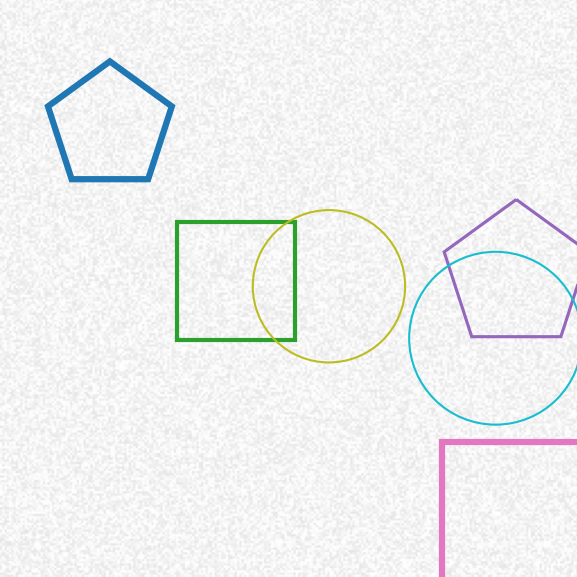[{"shape": "pentagon", "thickness": 3, "radius": 0.56, "center": [0.19, 0.78]}, {"shape": "square", "thickness": 2, "radius": 0.51, "center": [0.409, 0.513]}, {"shape": "pentagon", "thickness": 1.5, "radius": 0.66, "center": [0.894, 0.522]}, {"shape": "square", "thickness": 3, "radius": 0.65, "center": [0.896, 0.103]}, {"shape": "circle", "thickness": 1, "radius": 0.66, "center": [0.57, 0.503]}, {"shape": "circle", "thickness": 1, "radius": 0.75, "center": [0.858, 0.413]}]